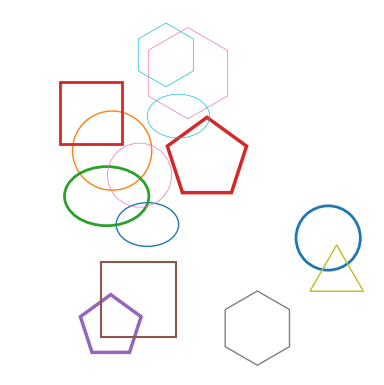[{"shape": "oval", "thickness": 1, "radius": 0.41, "center": [0.383, 0.417]}, {"shape": "circle", "thickness": 2, "radius": 0.42, "center": [0.852, 0.382]}, {"shape": "circle", "thickness": 1, "radius": 0.51, "center": [0.291, 0.609]}, {"shape": "oval", "thickness": 2, "radius": 0.55, "center": [0.277, 0.491]}, {"shape": "square", "thickness": 2, "radius": 0.4, "center": [0.236, 0.707]}, {"shape": "pentagon", "thickness": 2.5, "radius": 0.54, "center": [0.538, 0.587]}, {"shape": "pentagon", "thickness": 2.5, "radius": 0.41, "center": [0.288, 0.152]}, {"shape": "square", "thickness": 1.5, "radius": 0.49, "center": [0.36, 0.222]}, {"shape": "hexagon", "thickness": 0.5, "radius": 0.59, "center": [0.488, 0.81]}, {"shape": "circle", "thickness": 0.5, "radius": 0.42, "center": [0.362, 0.545]}, {"shape": "hexagon", "thickness": 1, "radius": 0.48, "center": [0.668, 0.148]}, {"shape": "triangle", "thickness": 1, "radius": 0.4, "center": [0.874, 0.284]}, {"shape": "hexagon", "thickness": 0.5, "radius": 0.41, "center": [0.431, 0.857]}, {"shape": "oval", "thickness": 0.5, "radius": 0.41, "center": [0.463, 0.699]}]